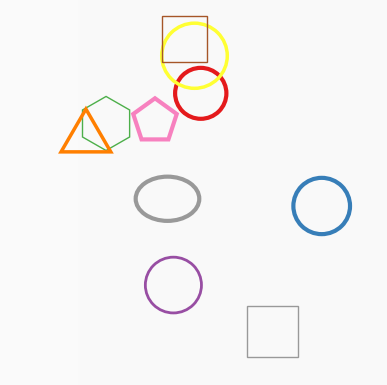[{"shape": "circle", "thickness": 3, "radius": 0.33, "center": [0.518, 0.758]}, {"shape": "circle", "thickness": 3, "radius": 0.37, "center": [0.83, 0.465]}, {"shape": "hexagon", "thickness": 1, "radius": 0.35, "center": [0.274, 0.679]}, {"shape": "circle", "thickness": 2, "radius": 0.36, "center": [0.447, 0.26]}, {"shape": "triangle", "thickness": 2.5, "radius": 0.37, "center": [0.222, 0.643]}, {"shape": "circle", "thickness": 2.5, "radius": 0.42, "center": [0.502, 0.855]}, {"shape": "square", "thickness": 1, "radius": 0.29, "center": [0.476, 0.899]}, {"shape": "pentagon", "thickness": 3, "radius": 0.3, "center": [0.4, 0.686]}, {"shape": "oval", "thickness": 3, "radius": 0.41, "center": [0.432, 0.484]}, {"shape": "square", "thickness": 1, "radius": 0.33, "center": [0.704, 0.139]}]